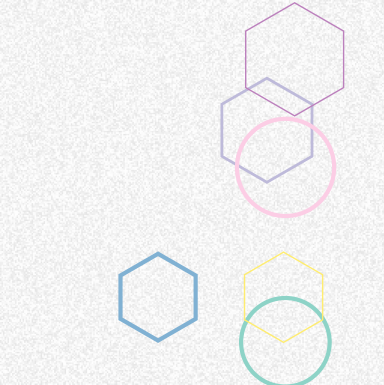[{"shape": "circle", "thickness": 3, "radius": 0.58, "center": [0.741, 0.111]}, {"shape": "hexagon", "thickness": 2, "radius": 0.68, "center": [0.693, 0.662]}, {"shape": "hexagon", "thickness": 3, "radius": 0.56, "center": [0.411, 0.228]}, {"shape": "circle", "thickness": 3, "radius": 0.63, "center": [0.742, 0.565]}, {"shape": "hexagon", "thickness": 1, "radius": 0.73, "center": [0.765, 0.846]}, {"shape": "hexagon", "thickness": 1, "radius": 0.59, "center": [0.737, 0.228]}]